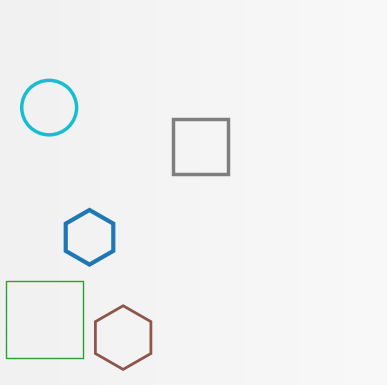[{"shape": "hexagon", "thickness": 3, "radius": 0.35, "center": [0.231, 0.384]}, {"shape": "square", "thickness": 1, "radius": 0.49, "center": [0.115, 0.17]}, {"shape": "hexagon", "thickness": 2, "radius": 0.41, "center": [0.318, 0.123]}, {"shape": "square", "thickness": 2.5, "radius": 0.36, "center": [0.517, 0.62]}, {"shape": "circle", "thickness": 2.5, "radius": 0.35, "center": [0.127, 0.721]}]